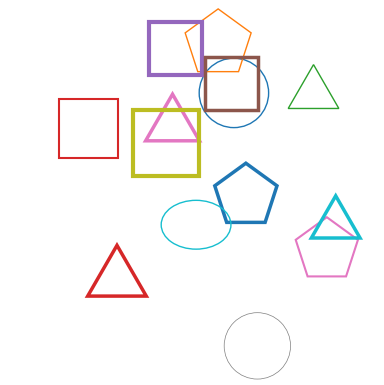[{"shape": "circle", "thickness": 1, "radius": 0.45, "center": [0.608, 0.759]}, {"shape": "pentagon", "thickness": 2.5, "radius": 0.42, "center": [0.639, 0.491]}, {"shape": "pentagon", "thickness": 1, "radius": 0.45, "center": [0.567, 0.887]}, {"shape": "triangle", "thickness": 1, "radius": 0.38, "center": [0.814, 0.756]}, {"shape": "square", "thickness": 1.5, "radius": 0.38, "center": [0.23, 0.665]}, {"shape": "triangle", "thickness": 2.5, "radius": 0.44, "center": [0.304, 0.275]}, {"shape": "square", "thickness": 3, "radius": 0.34, "center": [0.456, 0.873]}, {"shape": "square", "thickness": 2.5, "radius": 0.34, "center": [0.601, 0.782]}, {"shape": "pentagon", "thickness": 1.5, "radius": 0.42, "center": [0.849, 0.351]}, {"shape": "triangle", "thickness": 2.5, "radius": 0.4, "center": [0.448, 0.675]}, {"shape": "circle", "thickness": 0.5, "radius": 0.43, "center": [0.668, 0.102]}, {"shape": "square", "thickness": 3, "radius": 0.43, "center": [0.432, 0.629]}, {"shape": "oval", "thickness": 1, "radius": 0.45, "center": [0.509, 0.416]}, {"shape": "triangle", "thickness": 2.5, "radius": 0.37, "center": [0.872, 0.418]}]